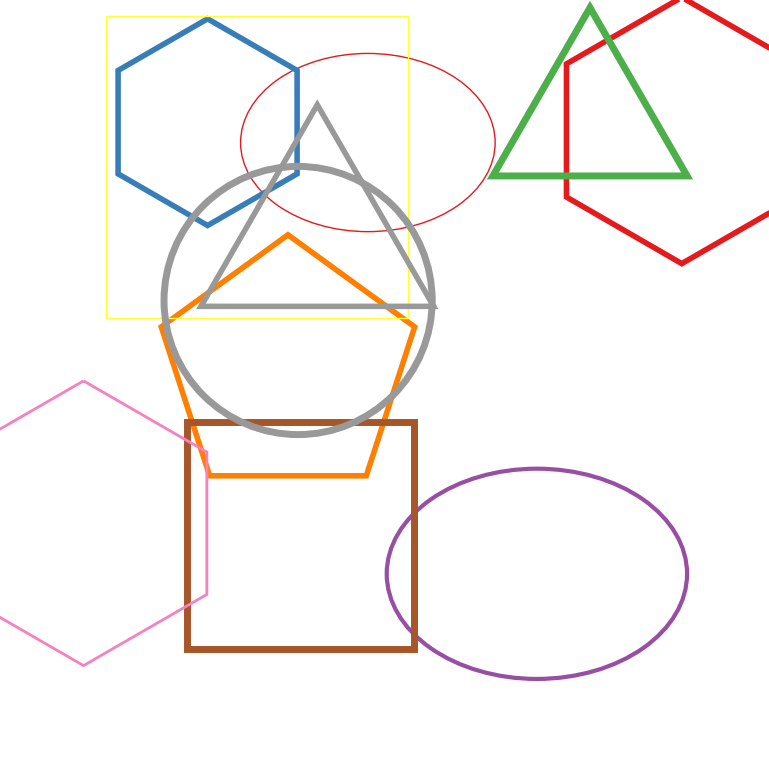[{"shape": "hexagon", "thickness": 2, "radius": 0.86, "center": [0.885, 0.831]}, {"shape": "oval", "thickness": 0.5, "radius": 0.83, "center": [0.478, 0.815]}, {"shape": "hexagon", "thickness": 2, "radius": 0.67, "center": [0.27, 0.841]}, {"shape": "triangle", "thickness": 2.5, "radius": 0.73, "center": [0.766, 0.844]}, {"shape": "oval", "thickness": 1.5, "radius": 0.98, "center": [0.697, 0.255]}, {"shape": "pentagon", "thickness": 2, "radius": 0.87, "center": [0.374, 0.522]}, {"shape": "square", "thickness": 0.5, "radius": 0.98, "center": [0.334, 0.783]}, {"shape": "square", "thickness": 2.5, "radius": 0.74, "center": [0.39, 0.304]}, {"shape": "hexagon", "thickness": 1, "radius": 0.92, "center": [0.109, 0.32]}, {"shape": "circle", "thickness": 2.5, "radius": 0.87, "center": [0.387, 0.61]}, {"shape": "triangle", "thickness": 2, "radius": 0.87, "center": [0.412, 0.689]}]